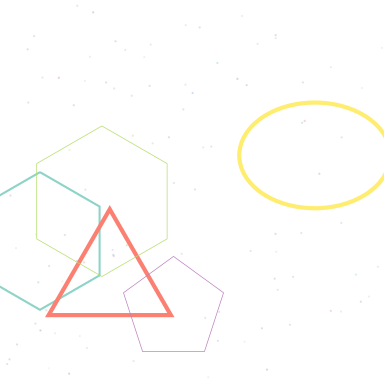[{"shape": "hexagon", "thickness": 1.5, "radius": 0.89, "center": [0.104, 0.374]}, {"shape": "triangle", "thickness": 3, "radius": 0.92, "center": [0.285, 0.273]}, {"shape": "hexagon", "thickness": 0.5, "radius": 0.98, "center": [0.265, 0.477]}, {"shape": "pentagon", "thickness": 0.5, "radius": 0.68, "center": [0.451, 0.197]}, {"shape": "oval", "thickness": 3, "radius": 0.98, "center": [0.818, 0.596]}]